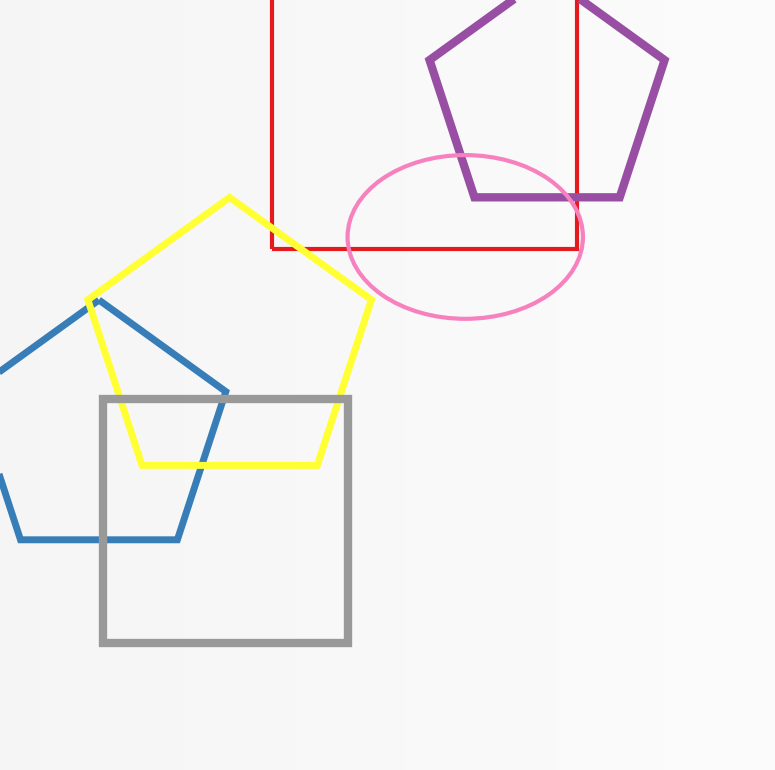[{"shape": "square", "thickness": 1.5, "radius": 0.98, "center": [0.548, 0.874]}, {"shape": "pentagon", "thickness": 2.5, "radius": 0.86, "center": [0.128, 0.438]}, {"shape": "pentagon", "thickness": 3, "radius": 0.8, "center": [0.706, 0.873]}, {"shape": "pentagon", "thickness": 2.5, "radius": 0.96, "center": [0.296, 0.551]}, {"shape": "oval", "thickness": 1.5, "radius": 0.76, "center": [0.6, 0.692]}, {"shape": "square", "thickness": 3, "radius": 0.79, "center": [0.291, 0.324]}]